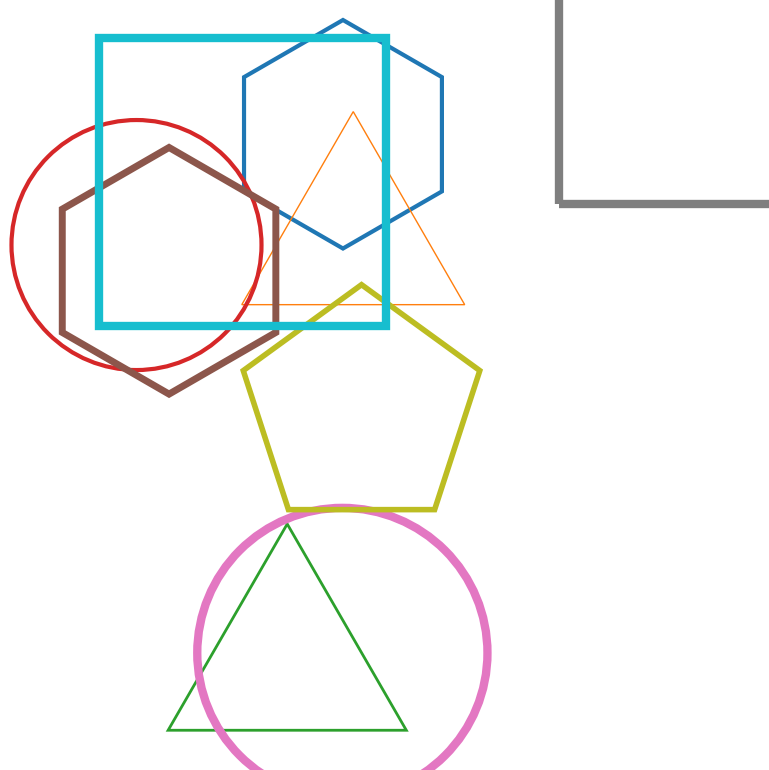[{"shape": "hexagon", "thickness": 1.5, "radius": 0.74, "center": [0.445, 0.826]}, {"shape": "triangle", "thickness": 0.5, "radius": 0.84, "center": [0.459, 0.688]}, {"shape": "triangle", "thickness": 1, "radius": 0.89, "center": [0.373, 0.141]}, {"shape": "circle", "thickness": 1.5, "radius": 0.81, "center": [0.177, 0.682]}, {"shape": "hexagon", "thickness": 2.5, "radius": 0.8, "center": [0.22, 0.648]}, {"shape": "circle", "thickness": 3, "radius": 0.94, "center": [0.445, 0.152]}, {"shape": "square", "thickness": 3, "radius": 0.73, "center": [0.872, 0.881]}, {"shape": "pentagon", "thickness": 2, "radius": 0.81, "center": [0.47, 0.469]}, {"shape": "square", "thickness": 3, "radius": 0.93, "center": [0.315, 0.764]}]